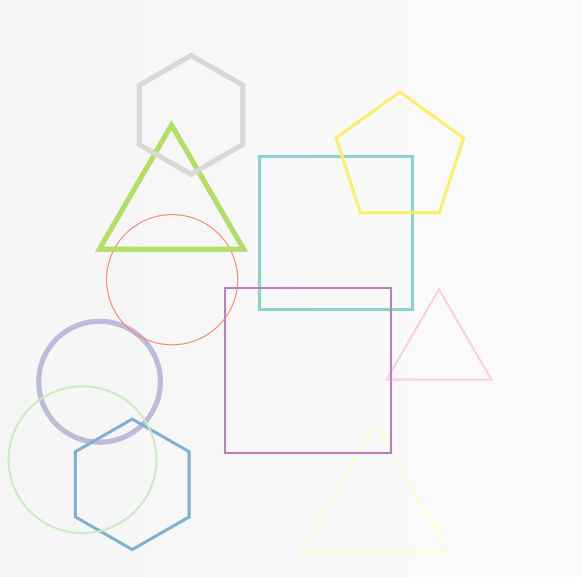[{"shape": "square", "thickness": 1.5, "radius": 0.66, "center": [0.577, 0.596]}, {"shape": "triangle", "thickness": 0.5, "radius": 0.73, "center": [0.646, 0.117]}, {"shape": "circle", "thickness": 2.5, "radius": 0.52, "center": [0.171, 0.338]}, {"shape": "circle", "thickness": 0.5, "radius": 0.56, "center": [0.296, 0.515]}, {"shape": "hexagon", "thickness": 1.5, "radius": 0.56, "center": [0.228, 0.16]}, {"shape": "triangle", "thickness": 2.5, "radius": 0.72, "center": [0.295, 0.639]}, {"shape": "triangle", "thickness": 1, "radius": 0.52, "center": [0.755, 0.394]}, {"shape": "hexagon", "thickness": 2.5, "radius": 0.51, "center": [0.329, 0.8]}, {"shape": "square", "thickness": 1, "radius": 0.71, "center": [0.53, 0.358]}, {"shape": "circle", "thickness": 1, "radius": 0.64, "center": [0.142, 0.203]}, {"shape": "pentagon", "thickness": 1.5, "radius": 0.58, "center": [0.688, 0.724]}]